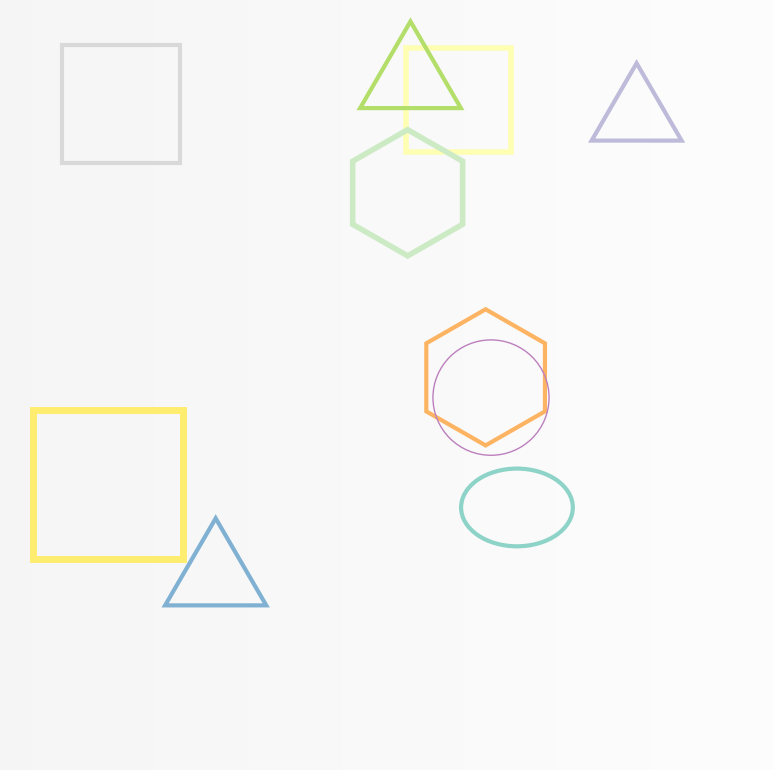[{"shape": "oval", "thickness": 1.5, "radius": 0.36, "center": [0.667, 0.341]}, {"shape": "square", "thickness": 2, "radius": 0.34, "center": [0.591, 0.87]}, {"shape": "triangle", "thickness": 1.5, "radius": 0.34, "center": [0.821, 0.851]}, {"shape": "triangle", "thickness": 1.5, "radius": 0.38, "center": [0.278, 0.251]}, {"shape": "hexagon", "thickness": 1.5, "radius": 0.44, "center": [0.627, 0.51]}, {"shape": "triangle", "thickness": 1.5, "radius": 0.38, "center": [0.53, 0.897]}, {"shape": "square", "thickness": 1.5, "radius": 0.38, "center": [0.156, 0.865]}, {"shape": "circle", "thickness": 0.5, "radius": 0.37, "center": [0.634, 0.484]}, {"shape": "hexagon", "thickness": 2, "radius": 0.41, "center": [0.526, 0.75]}, {"shape": "square", "thickness": 2.5, "radius": 0.48, "center": [0.139, 0.371]}]